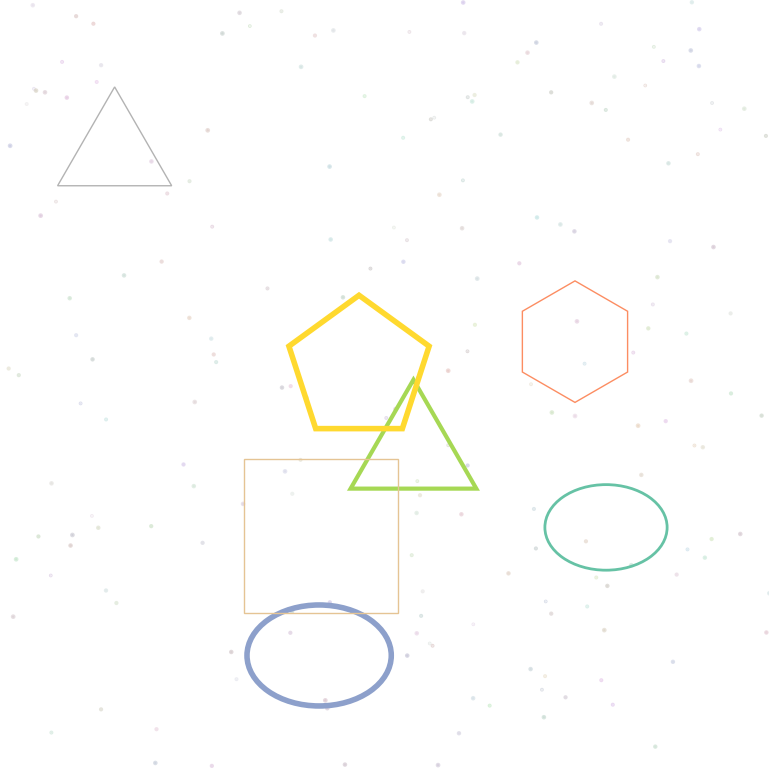[{"shape": "oval", "thickness": 1, "radius": 0.4, "center": [0.787, 0.315]}, {"shape": "hexagon", "thickness": 0.5, "radius": 0.39, "center": [0.747, 0.556]}, {"shape": "oval", "thickness": 2, "radius": 0.47, "center": [0.414, 0.149]}, {"shape": "triangle", "thickness": 1.5, "radius": 0.47, "center": [0.537, 0.413]}, {"shape": "pentagon", "thickness": 2, "radius": 0.48, "center": [0.466, 0.521]}, {"shape": "square", "thickness": 0.5, "radius": 0.5, "center": [0.417, 0.304]}, {"shape": "triangle", "thickness": 0.5, "radius": 0.43, "center": [0.149, 0.802]}]